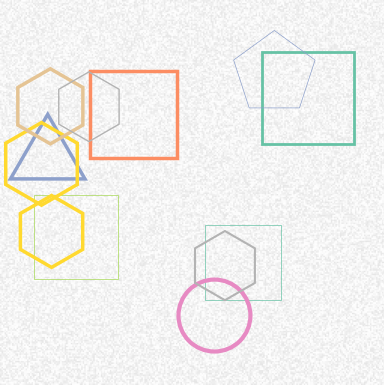[{"shape": "square", "thickness": 0.5, "radius": 0.49, "center": [0.631, 0.319]}, {"shape": "square", "thickness": 2, "radius": 0.6, "center": [0.8, 0.745]}, {"shape": "square", "thickness": 2.5, "radius": 0.57, "center": [0.347, 0.703]}, {"shape": "pentagon", "thickness": 0.5, "radius": 0.56, "center": [0.713, 0.81]}, {"shape": "triangle", "thickness": 2.5, "radius": 0.56, "center": [0.124, 0.591]}, {"shape": "circle", "thickness": 3, "radius": 0.47, "center": [0.557, 0.18]}, {"shape": "square", "thickness": 0.5, "radius": 0.54, "center": [0.197, 0.384]}, {"shape": "hexagon", "thickness": 2.5, "radius": 0.54, "center": [0.108, 0.574]}, {"shape": "hexagon", "thickness": 2.5, "radius": 0.47, "center": [0.134, 0.399]}, {"shape": "hexagon", "thickness": 2.5, "radius": 0.49, "center": [0.131, 0.724]}, {"shape": "hexagon", "thickness": 1, "radius": 0.45, "center": [0.231, 0.723]}, {"shape": "hexagon", "thickness": 1.5, "radius": 0.45, "center": [0.584, 0.31]}]